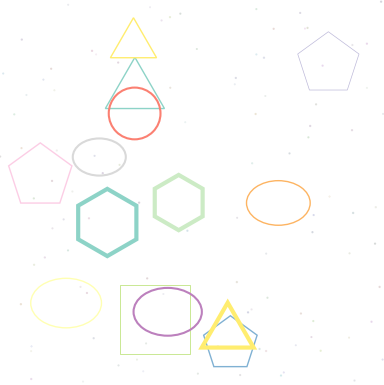[{"shape": "hexagon", "thickness": 3, "radius": 0.44, "center": [0.279, 0.422]}, {"shape": "triangle", "thickness": 1, "radius": 0.44, "center": [0.35, 0.762]}, {"shape": "oval", "thickness": 1, "radius": 0.46, "center": [0.172, 0.213]}, {"shape": "pentagon", "thickness": 0.5, "radius": 0.42, "center": [0.853, 0.834]}, {"shape": "circle", "thickness": 1.5, "radius": 0.34, "center": [0.35, 0.705]}, {"shape": "pentagon", "thickness": 1, "radius": 0.37, "center": [0.598, 0.107]}, {"shape": "oval", "thickness": 1, "radius": 0.41, "center": [0.723, 0.473]}, {"shape": "square", "thickness": 0.5, "radius": 0.45, "center": [0.402, 0.17]}, {"shape": "pentagon", "thickness": 1, "radius": 0.43, "center": [0.105, 0.542]}, {"shape": "oval", "thickness": 1.5, "radius": 0.34, "center": [0.258, 0.592]}, {"shape": "oval", "thickness": 1.5, "radius": 0.44, "center": [0.436, 0.19]}, {"shape": "hexagon", "thickness": 3, "radius": 0.36, "center": [0.464, 0.474]}, {"shape": "triangle", "thickness": 3, "radius": 0.39, "center": [0.591, 0.136]}, {"shape": "triangle", "thickness": 1, "radius": 0.35, "center": [0.347, 0.885]}]